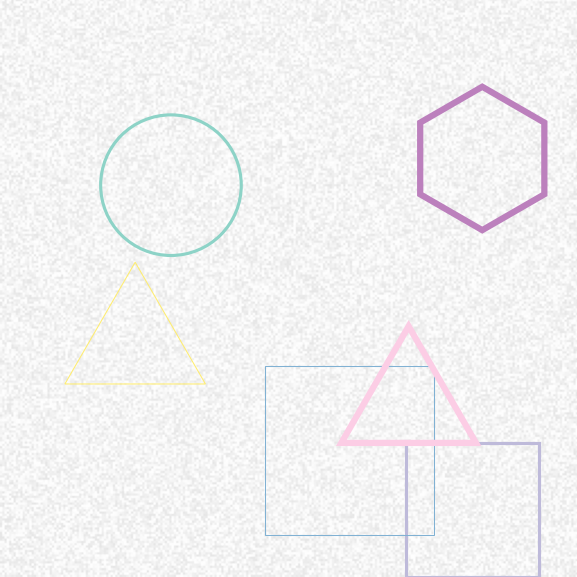[{"shape": "circle", "thickness": 1.5, "radius": 0.61, "center": [0.296, 0.678]}, {"shape": "square", "thickness": 1.5, "radius": 0.58, "center": [0.819, 0.116]}, {"shape": "square", "thickness": 0.5, "radius": 0.73, "center": [0.605, 0.219]}, {"shape": "triangle", "thickness": 3, "radius": 0.67, "center": [0.708, 0.3]}, {"shape": "hexagon", "thickness": 3, "radius": 0.62, "center": [0.835, 0.725]}, {"shape": "triangle", "thickness": 0.5, "radius": 0.7, "center": [0.234, 0.404]}]